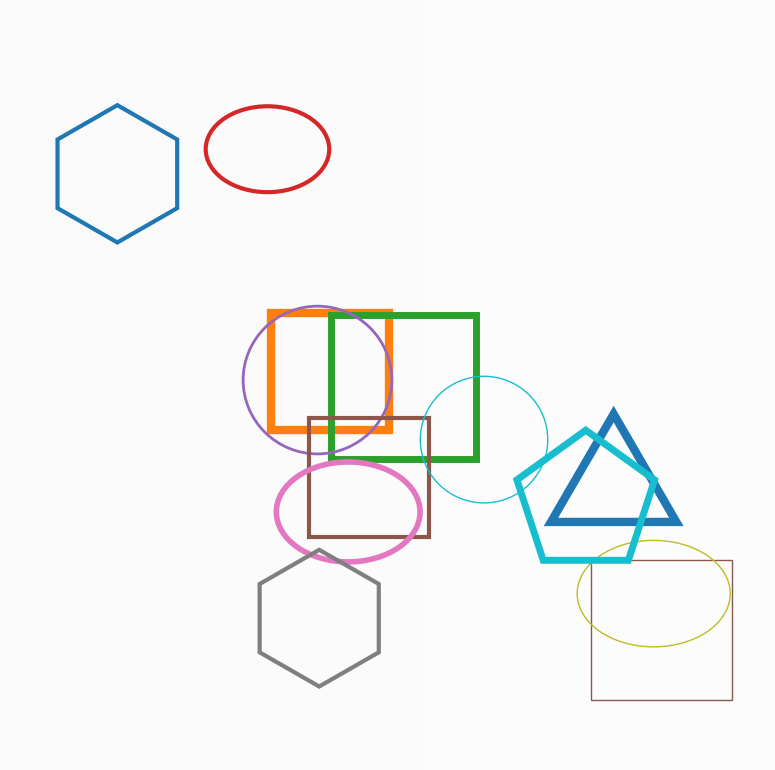[{"shape": "hexagon", "thickness": 1.5, "radius": 0.45, "center": [0.151, 0.774]}, {"shape": "triangle", "thickness": 3, "radius": 0.47, "center": [0.792, 0.369]}, {"shape": "square", "thickness": 3, "radius": 0.38, "center": [0.426, 0.517]}, {"shape": "square", "thickness": 2.5, "radius": 0.47, "center": [0.521, 0.497]}, {"shape": "oval", "thickness": 1.5, "radius": 0.4, "center": [0.345, 0.806]}, {"shape": "circle", "thickness": 1, "radius": 0.48, "center": [0.41, 0.506]}, {"shape": "square", "thickness": 0.5, "radius": 0.45, "center": [0.853, 0.182]}, {"shape": "square", "thickness": 1.5, "radius": 0.39, "center": [0.476, 0.38]}, {"shape": "oval", "thickness": 2, "radius": 0.46, "center": [0.449, 0.335]}, {"shape": "hexagon", "thickness": 1.5, "radius": 0.44, "center": [0.412, 0.197]}, {"shape": "oval", "thickness": 0.5, "radius": 0.49, "center": [0.843, 0.229]}, {"shape": "circle", "thickness": 0.5, "radius": 0.41, "center": [0.625, 0.429]}, {"shape": "pentagon", "thickness": 2.5, "radius": 0.47, "center": [0.756, 0.348]}]